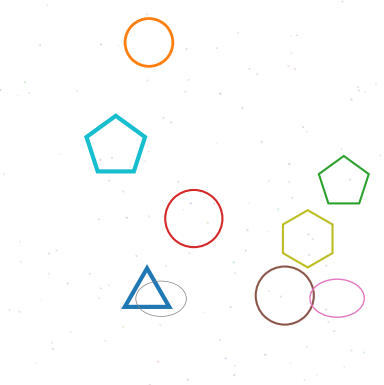[{"shape": "triangle", "thickness": 3, "radius": 0.33, "center": [0.382, 0.236]}, {"shape": "circle", "thickness": 2, "radius": 0.31, "center": [0.387, 0.89]}, {"shape": "pentagon", "thickness": 1.5, "radius": 0.34, "center": [0.893, 0.527]}, {"shape": "circle", "thickness": 1.5, "radius": 0.37, "center": [0.503, 0.432]}, {"shape": "circle", "thickness": 1.5, "radius": 0.38, "center": [0.74, 0.232]}, {"shape": "oval", "thickness": 1, "radius": 0.35, "center": [0.876, 0.225]}, {"shape": "oval", "thickness": 0.5, "radius": 0.33, "center": [0.418, 0.224]}, {"shape": "hexagon", "thickness": 1.5, "radius": 0.37, "center": [0.799, 0.38]}, {"shape": "pentagon", "thickness": 3, "radius": 0.4, "center": [0.301, 0.619]}]